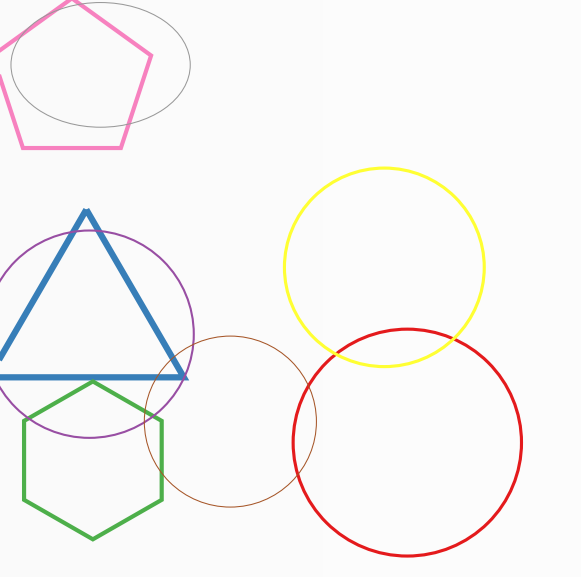[{"shape": "circle", "thickness": 1.5, "radius": 0.98, "center": [0.701, 0.233]}, {"shape": "triangle", "thickness": 3, "radius": 0.97, "center": [0.149, 0.443]}, {"shape": "hexagon", "thickness": 2, "radius": 0.68, "center": [0.16, 0.202]}, {"shape": "circle", "thickness": 1, "radius": 0.9, "center": [0.154, 0.42]}, {"shape": "circle", "thickness": 1.5, "radius": 0.86, "center": [0.661, 0.536]}, {"shape": "circle", "thickness": 0.5, "radius": 0.74, "center": [0.396, 0.269]}, {"shape": "pentagon", "thickness": 2, "radius": 0.72, "center": [0.124, 0.859]}, {"shape": "oval", "thickness": 0.5, "radius": 0.77, "center": [0.173, 0.887]}]